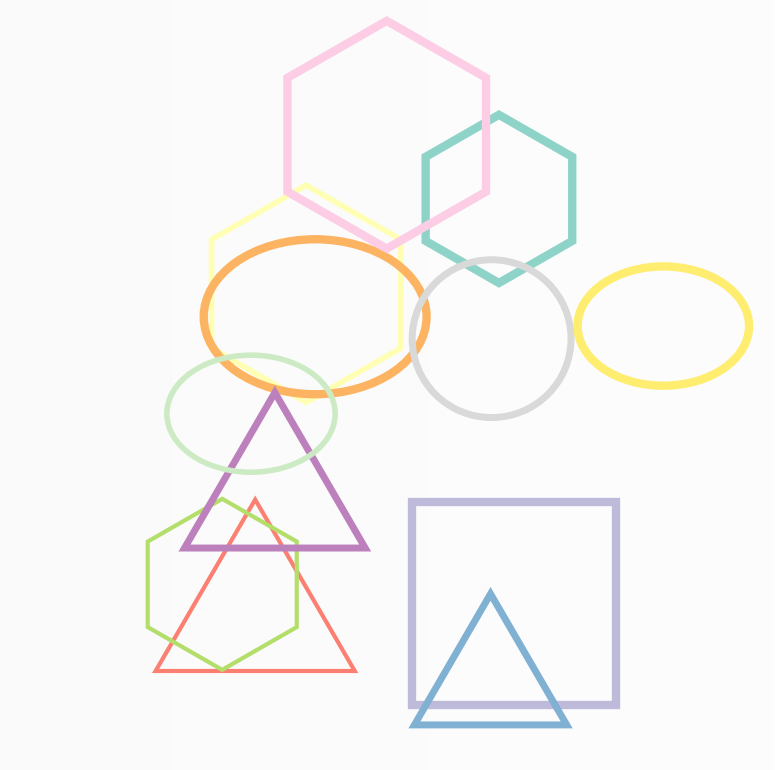[{"shape": "hexagon", "thickness": 3, "radius": 0.55, "center": [0.644, 0.742]}, {"shape": "hexagon", "thickness": 2, "radius": 0.71, "center": [0.395, 0.618]}, {"shape": "square", "thickness": 3, "radius": 0.66, "center": [0.663, 0.216]}, {"shape": "triangle", "thickness": 1.5, "radius": 0.74, "center": [0.329, 0.203]}, {"shape": "triangle", "thickness": 2.5, "radius": 0.57, "center": [0.633, 0.115]}, {"shape": "oval", "thickness": 3, "radius": 0.72, "center": [0.407, 0.589]}, {"shape": "hexagon", "thickness": 1.5, "radius": 0.56, "center": [0.287, 0.241]}, {"shape": "hexagon", "thickness": 3, "radius": 0.74, "center": [0.499, 0.825]}, {"shape": "circle", "thickness": 2.5, "radius": 0.51, "center": [0.634, 0.56]}, {"shape": "triangle", "thickness": 2.5, "radius": 0.67, "center": [0.355, 0.356]}, {"shape": "oval", "thickness": 2, "radius": 0.54, "center": [0.324, 0.463]}, {"shape": "oval", "thickness": 3, "radius": 0.55, "center": [0.856, 0.577]}]